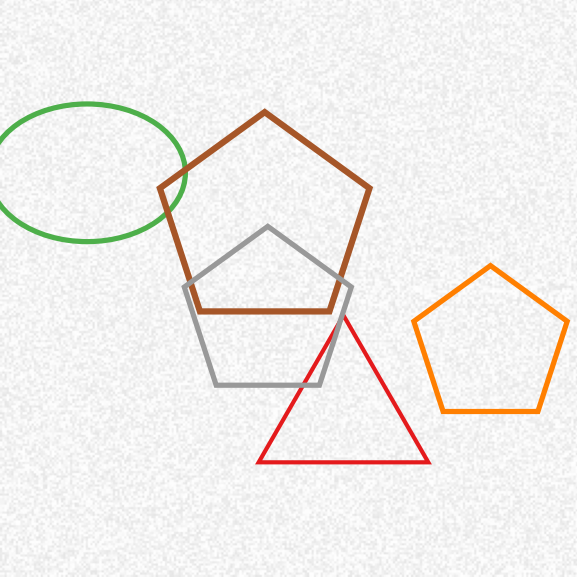[{"shape": "triangle", "thickness": 2, "radius": 0.85, "center": [0.595, 0.283]}, {"shape": "oval", "thickness": 2.5, "radius": 0.85, "center": [0.151, 0.7]}, {"shape": "pentagon", "thickness": 2.5, "radius": 0.7, "center": [0.849, 0.4]}, {"shape": "pentagon", "thickness": 3, "radius": 0.95, "center": [0.458, 0.614]}, {"shape": "pentagon", "thickness": 2.5, "radius": 0.76, "center": [0.464, 0.455]}]